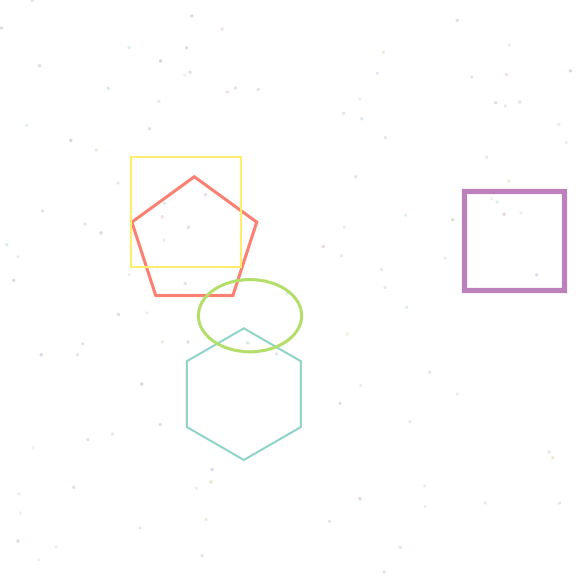[{"shape": "hexagon", "thickness": 1, "radius": 0.57, "center": [0.422, 0.317]}, {"shape": "pentagon", "thickness": 1.5, "radius": 0.57, "center": [0.336, 0.579]}, {"shape": "oval", "thickness": 1.5, "radius": 0.45, "center": [0.433, 0.453]}, {"shape": "square", "thickness": 2.5, "radius": 0.43, "center": [0.89, 0.583]}, {"shape": "square", "thickness": 1, "radius": 0.47, "center": [0.322, 0.632]}]